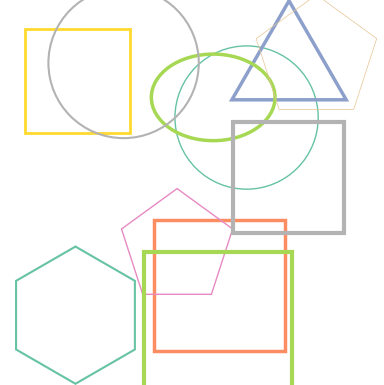[{"shape": "hexagon", "thickness": 1.5, "radius": 0.89, "center": [0.196, 0.181]}, {"shape": "circle", "thickness": 1, "radius": 0.93, "center": [0.64, 0.695]}, {"shape": "square", "thickness": 2.5, "radius": 0.85, "center": [0.571, 0.258]}, {"shape": "triangle", "thickness": 2.5, "radius": 0.86, "center": [0.751, 0.826]}, {"shape": "pentagon", "thickness": 1, "radius": 0.76, "center": [0.46, 0.358]}, {"shape": "oval", "thickness": 2.5, "radius": 0.8, "center": [0.554, 0.747]}, {"shape": "square", "thickness": 3, "radius": 0.96, "center": [0.566, 0.154]}, {"shape": "square", "thickness": 2, "radius": 0.68, "center": [0.202, 0.79]}, {"shape": "pentagon", "thickness": 0.5, "radius": 0.82, "center": [0.822, 0.849]}, {"shape": "circle", "thickness": 1.5, "radius": 0.98, "center": [0.321, 0.836]}, {"shape": "square", "thickness": 3, "radius": 0.72, "center": [0.749, 0.538]}]